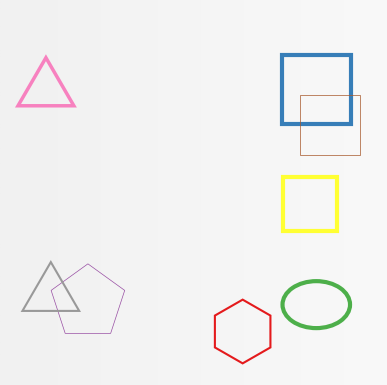[{"shape": "hexagon", "thickness": 1.5, "radius": 0.41, "center": [0.626, 0.139]}, {"shape": "square", "thickness": 3, "radius": 0.45, "center": [0.817, 0.768]}, {"shape": "oval", "thickness": 3, "radius": 0.44, "center": [0.816, 0.209]}, {"shape": "pentagon", "thickness": 0.5, "radius": 0.5, "center": [0.227, 0.215]}, {"shape": "square", "thickness": 3, "radius": 0.35, "center": [0.8, 0.47]}, {"shape": "square", "thickness": 0.5, "radius": 0.39, "center": [0.852, 0.676]}, {"shape": "triangle", "thickness": 2.5, "radius": 0.42, "center": [0.119, 0.767]}, {"shape": "triangle", "thickness": 1.5, "radius": 0.42, "center": [0.131, 0.235]}]